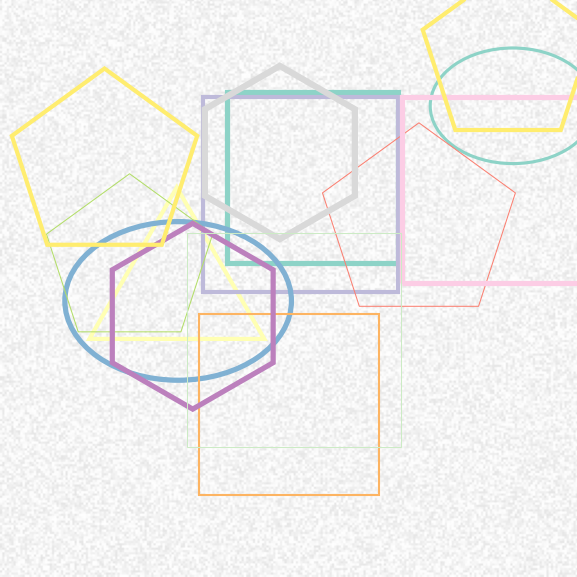[{"shape": "square", "thickness": 2.5, "radius": 0.74, "center": [0.541, 0.692]}, {"shape": "oval", "thickness": 1.5, "radius": 0.71, "center": [0.888, 0.816]}, {"shape": "triangle", "thickness": 2, "radius": 0.87, "center": [0.306, 0.5]}, {"shape": "square", "thickness": 2, "radius": 0.84, "center": [0.52, 0.663]}, {"shape": "pentagon", "thickness": 0.5, "radius": 0.88, "center": [0.725, 0.611]}, {"shape": "oval", "thickness": 2.5, "radius": 0.98, "center": [0.308, 0.478]}, {"shape": "square", "thickness": 1, "radius": 0.78, "center": [0.501, 0.299]}, {"shape": "pentagon", "thickness": 0.5, "radius": 0.76, "center": [0.224, 0.547]}, {"shape": "square", "thickness": 2.5, "radius": 0.8, "center": [0.856, 0.67]}, {"shape": "hexagon", "thickness": 3, "radius": 0.75, "center": [0.485, 0.735]}, {"shape": "hexagon", "thickness": 2.5, "radius": 0.8, "center": [0.334, 0.452]}, {"shape": "square", "thickness": 0.5, "radius": 0.93, "center": [0.509, 0.411]}, {"shape": "pentagon", "thickness": 2, "radius": 0.78, "center": [0.88, 0.9]}, {"shape": "pentagon", "thickness": 2, "radius": 0.84, "center": [0.181, 0.712]}]